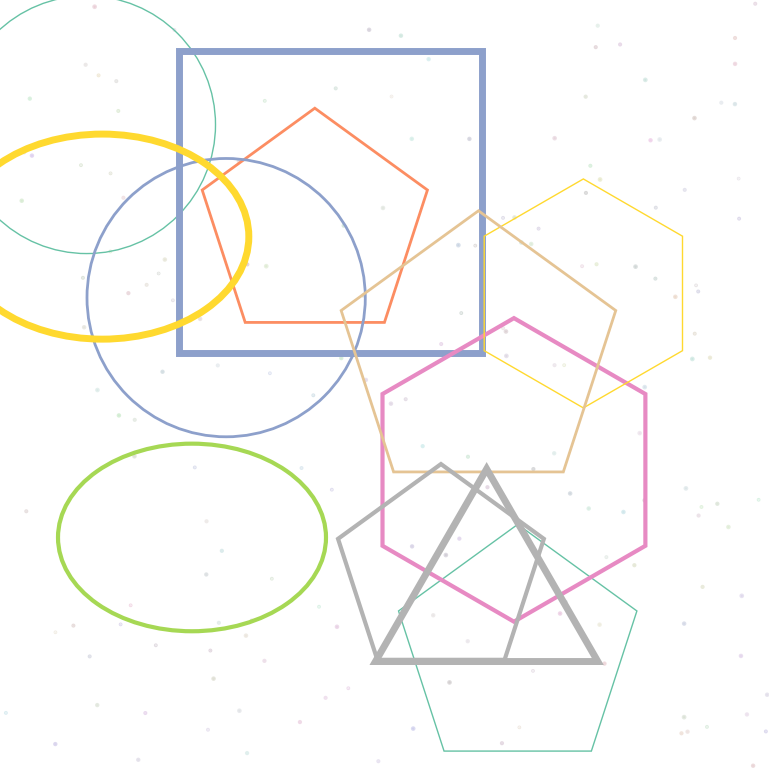[{"shape": "pentagon", "thickness": 0.5, "radius": 0.81, "center": [0.672, 0.156]}, {"shape": "circle", "thickness": 0.5, "radius": 0.84, "center": [0.113, 0.838]}, {"shape": "pentagon", "thickness": 1, "radius": 0.77, "center": [0.409, 0.706]}, {"shape": "circle", "thickness": 1, "radius": 0.9, "center": [0.294, 0.613]}, {"shape": "square", "thickness": 2.5, "radius": 0.98, "center": [0.43, 0.738]}, {"shape": "hexagon", "thickness": 1.5, "radius": 0.99, "center": [0.667, 0.39]}, {"shape": "oval", "thickness": 1.5, "radius": 0.87, "center": [0.249, 0.302]}, {"shape": "hexagon", "thickness": 0.5, "radius": 0.74, "center": [0.758, 0.619]}, {"shape": "oval", "thickness": 2.5, "radius": 0.95, "center": [0.133, 0.693]}, {"shape": "pentagon", "thickness": 1, "radius": 0.94, "center": [0.621, 0.539]}, {"shape": "triangle", "thickness": 2.5, "radius": 0.83, "center": [0.632, 0.224]}, {"shape": "pentagon", "thickness": 1.5, "radius": 0.7, "center": [0.573, 0.257]}]